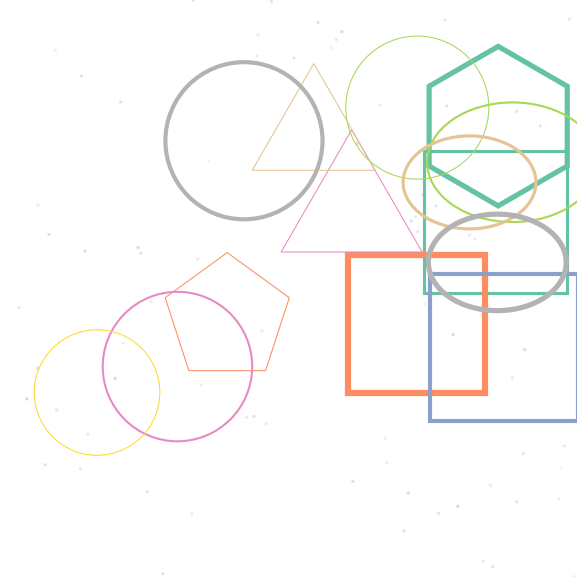[{"shape": "hexagon", "thickness": 2.5, "radius": 0.69, "center": [0.863, 0.781]}, {"shape": "square", "thickness": 1.5, "radius": 0.62, "center": [0.858, 0.615]}, {"shape": "square", "thickness": 3, "radius": 0.6, "center": [0.722, 0.438]}, {"shape": "pentagon", "thickness": 0.5, "radius": 0.57, "center": [0.393, 0.449]}, {"shape": "square", "thickness": 2, "radius": 0.64, "center": [0.873, 0.398]}, {"shape": "circle", "thickness": 1, "radius": 0.65, "center": [0.307, 0.364]}, {"shape": "triangle", "thickness": 0.5, "radius": 0.7, "center": [0.609, 0.633]}, {"shape": "oval", "thickness": 1, "radius": 0.74, "center": [0.888, 0.718]}, {"shape": "circle", "thickness": 0.5, "radius": 0.62, "center": [0.723, 0.813]}, {"shape": "circle", "thickness": 0.5, "radius": 0.54, "center": [0.168, 0.319]}, {"shape": "oval", "thickness": 1.5, "radius": 0.58, "center": [0.813, 0.683]}, {"shape": "triangle", "thickness": 0.5, "radius": 0.62, "center": [0.543, 0.766]}, {"shape": "circle", "thickness": 2, "radius": 0.68, "center": [0.422, 0.755]}, {"shape": "oval", "thickness": 2.5, "radius": 0.6, "center": [0.861, 0.545]}]